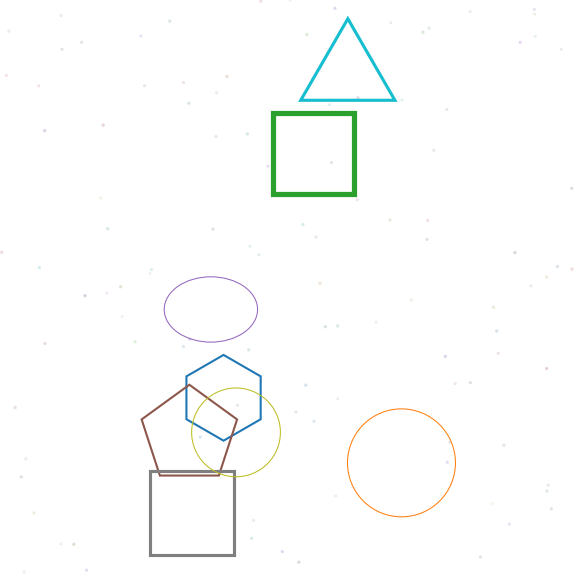[{"shape": "hexagon", "thickness": 1, "radius": 0.37, "center": [0.387, 0.31]}, {"shape": "circle", "thickness": 0.5, "radius": 0.47, "center": [0.695, 0.198]}, {"shape": "square", "thickness": 2.5, "radius": 0.35, "center": [0.543, 0.733]}, {"shape": "oval", "thickness": 0.5, "radius": 0.4, "center": [0.365, 0.463]}, {"shape": "pentagon", "thickness": 1, "radius": 0.43, "center": [0.328, 0.246]}, {"shape": "square", "thickness": 1.5, "radius": 0.36, "center": [0.332, 0.11]}, {"shape": "circle", "thickness": 0.5, "radius": 0.38, "center": [0.409, 0.25]}, {"shape": "triangle", "thickness": 1.5, "radius": 0.47, "center": [0.602, 0.873]}]